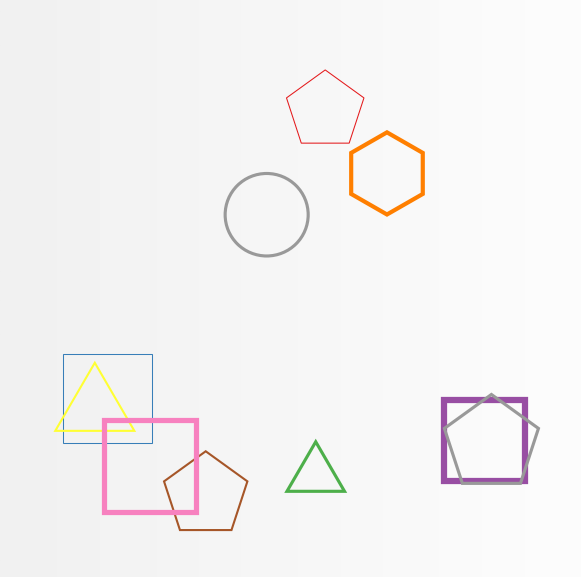[{"shape": "pentagon", "thickness": 0.5, "radius": 0.35, "center": [0.56, 0.808]}, {"shape": "square", "thickness": 0.5, "radius": 0.38, "center": [0.185, 0.309]}, {"shape": "triangle", "thickness": 1.5, "radius": 0.29, "center": [0.543, 0.177]}, {"shape": "square", "thickness": 3, "radius": 0.35, "center": [0.833, 0.237]}, {"shape": "hexagon", "thickness": 2, "radius": 0.36, "center": [0.666, 0.699]}, {"shape": "triangle", "thickness": 1, "radius": 0.39, "center": [0.163, 0.292]}, {"shape": "pentagon", "thickness": 1, "radius": 0.38, "center": [0.354, 0.142]}, {"shape": "square", "thickness": 2.5, "radius": 0.4, "center": [0.258, 0.193]}, {"shape": "pentagon", "thickness": 1.5, "radius": 0.43, "center": [0.845, 0.231]}, {"shape": "circle", "thickness": 1.5, "radius": 0.36, "center": [0.459, 0.627]}]